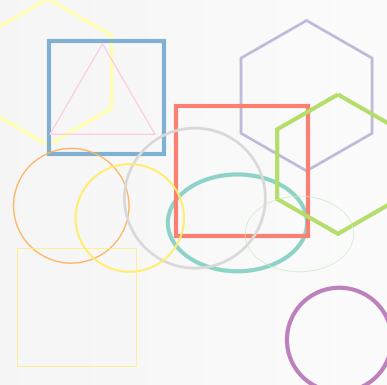[{"shape": "oval", "thickness": 3, "radius": 0.9, "center": [0.613, 0.421]}, {"shape": "hexagon", "thickness": 2.5, "radius": 0.95, "center": [0.124, 0.813]}, {"shape": "hexagon", "thickness": 2, "radius": 0.98, "center": [0.791, 0.751]}, {"shape": "square", "thickness": 3, "radius": 0.85, "center": [0.624, 0.556]}, {"shape": "square", "thickness": 3, "radius": 0.74, "center": [0.275, 0.746]}, {"shape": "circle", "thickness": 1, "radius": 0.74, "center": [0.184, 0.466]}, {"shape": "hexagon", "thickness": 3, "radius": 0.9, "center": [0.872, 0.574]}, {"shape": "triangle", "thickness": 1, "radius": 0.78, "center": [0.264, 0.729]}, {"shape": "circle", "thickness": 2, "radius": 0.91, "center": [0.503, 0.485]}, {"shape": "circle", "thickness": 3, "radius": 0.68, "center": [0.876, 0.117]}, {"shape": "oval", "thickness": 0.5, "radius": 0.7, "center": [0.773, 0.392]}, {"shape": "square", "thickness": 0.5, "radius": 0.77, "center": [0.198, 0.203]}, {"shape": "circle", "thickness": 1.5, "radius": 0.7, "center": [0.335, 0.434]}]